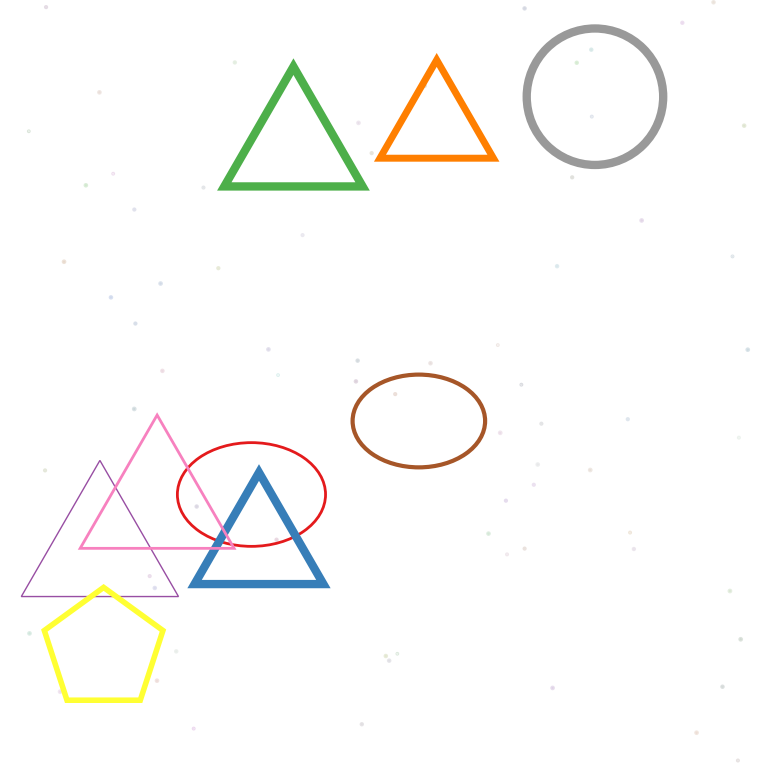[{"shape": "oval", "thickness": 1, "radius": 0.48, "center": [0.327, 0.358]}, {"shape": "triangle", "thickness": 3, "radius": 0.48, "center": [0.336, 0.29]}, {"shape": "triangle", "thickness": 3, "radius": 0.52, "center": [0.381, 0.81]}, {"shape": "triangle", "thickness": 0.5, "radius": 0.59, "center": [0.13, 0.284]}, {"shape": "triangle", "thickness": 2.5, "radius": 0.43, "center": [0.567, 0.837]}, {"shape": "pentagon", "thickness": 2, "radius": 0.4, "center": [0.135, 0.156]}, {"shape": "oval", "thickness": 1.5, "radius": 0.43, "center": [0.544, 0.453]}, {"shape": "triangle", "thickness": 1, "radius": 0.58, "center": [0.204, 0.346]}, {"shape": "circle", "thickness": 3, "radius": 0.44, "center": [0.773, 0.874]}]